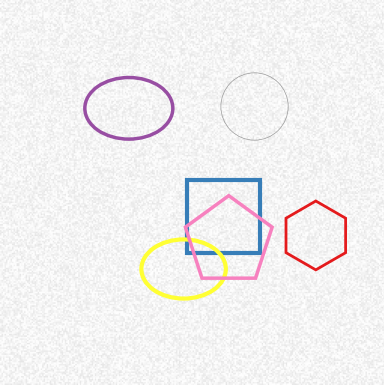[{"shape": "hexagon", "thickness": 2, "radius": 0.45, "center": [0.82, 0.388]}, {"shape": "square", "thickness": 3, "radius": 0.47, "center": [0.58, 0.438]}, {"shape": "oval", "thickness": 2.5, "radius": 0.57, "center": [0.335, 0.719]}, {"shape": "oval", "thickness": 3, "radius": 0.55, "center": [0.477, 0.301]}, {"shape": "pentagon", "thickness": 2.5, "radius": 0.59, "center": [0.594, 0.373]}, {"shape": "circle", "thickness": 0.5, "radius": 0.44, "center": [0.661, 0.723]}]